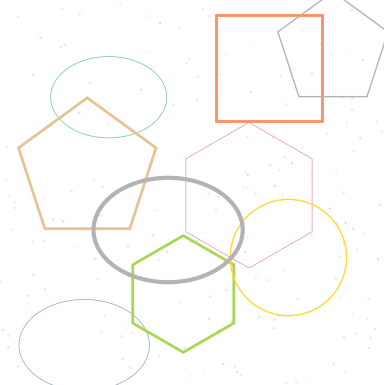[{"shape": "oval", "thickness": 0.5, "radius": 0.75, "center": [0.282, 0.747]}, {"shape": "square", "thickness": 2, "radius": 0.69, "center": [0.698, 0.823]}, {"shape": "oval", "thickness": 0.5, "radius": 0.85, "center": [0.219, 0.104]}, {"shape": "hexagon", "thickness": 0.5, "radius": 0.95, "center": [0.647, 0.493]}, {"shape": "hexagon", "thickness": 2, "radius": 0.76, "center": [0.476, 0.236]}, {"shape": "circle", "thickness": 1, "radius": 0.76, "center": [0.749, 0.331]}, {"shape": "pentagon", "thickness": 2, "radius": 0.94, "center": [0.227, 0.558]}, {"shape": "pentagon", "thickness": 1, "radius": 0.75, "center": [0.865, 0.871]}, {"shape": "oval", "thickness": 3, "radius": 0.97, "center": [0.437, 0.403]}]